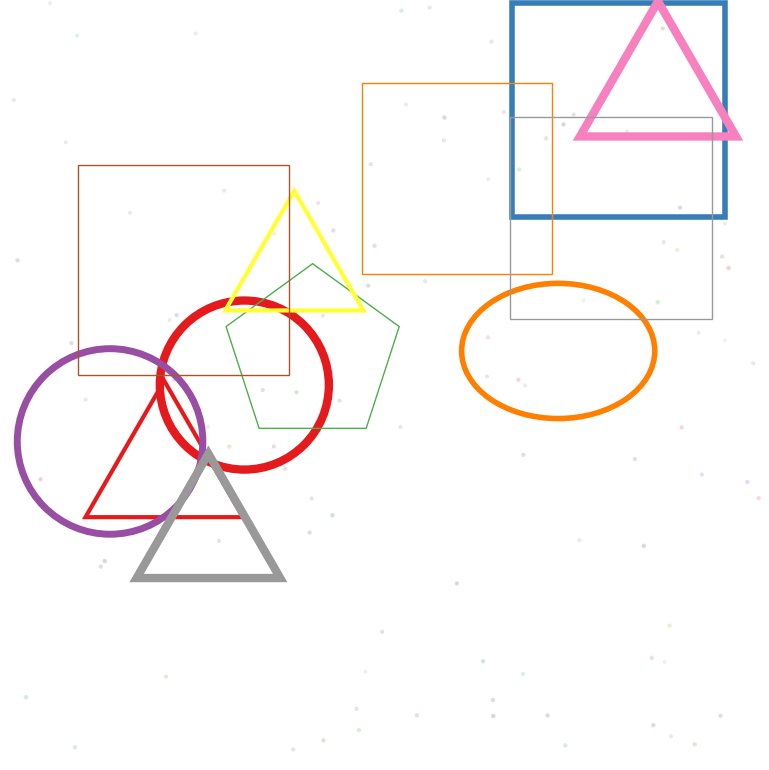[{"shape": "triangle", "thickness": 1.5, "radius": 0.59, "center": [0.213, 0.387]}, {"shape": "circle", "thickness": 3, "radius": 0.55, "center": [0.317, 0.5]}, {"shape": "square", "thickness": 2, "radius": 0.69, "center": [0.803, 0.857]}, {"shape": "pentagon", "thickness": 0.5, "radius": 0.59, "center": [0.406, 0.539]}, {"shape": "circle", "thickness": 2.5, "radius": 0.6, "center": [0.143, 0.427]}, {"shape": "square", "thickness": 0.5, "radius": 0.62, "center": [0.593, 0.768]}, {"shape": "oval", "thickness": 2, "radius": 0.63, "center": [0.725, 0.544]}, {"shape": "triangle", "thickness": 1.5, "radius": 0.52, "center": [0.382, 0.649]}, {"shape": "square", "thickness": 0.5, "radius": 0.68, "center": [0.238, 0.649]}, {"shape": "triangle", "thickness": 3, "radius": 0.59, "center": [0.855, 0.881]}, {"shape": "square", "thickness": 0.5, "radius": 0.66, "center": [0.793, 0.717]}, {"shape": "triangle", "thickness": 3, "radius": 0.54, "center": [0.271, 0.303]}]